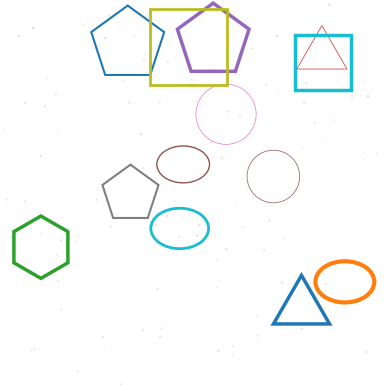[{"shape": "triangle", "thickness": 2.5, "radius": 0.42, "center": [0.783, 0.201]}, {"shape": "pentagon", "thickness": 1.5, "radius": 0.5, "center": [0.332, 0.886]}, {"shape": "oval", "thickness": 3, "radius": 0.38, "center": [0.896, 0.268]}, {"shape": "hexagon", "thickness": 2.5, "radius": 0.4, "center": [0.106, 0.358]}, {"shape": "triangle", "thickness": 0.5, "radius": 0.38, "center": [0.836, 0.858]}, {"shape": "pentagon", "thickness": 2.5, "radius": 0.49, "center": [0.554, 0.894]}, {"shape": "oval", "thickness": 1, "radius": 0.34, "center": [0.476, 0.573]}, {"shape": "circle", "thickness": 0.5, "radius": 0.34, "center": [0.71, 0.542]}, {"shape": "circle", "thickness": 0.5, "radius": 0.39, "center": [0.587, 0.703]}, {"shape": "pentagon", "thickness": 1.5, "radius": 0.38, "center": [0.339, 0.496]}, {"shape": "square", "thickness": 2, "radius": 0.5, "center": [0.489, 0.878]}, {"shape": "square", "thickness": 2.5, "radius": 0.36, "center": [0.839, 0.838]}, {"shape": "oval", "thickness": 2, "radius": 0.38, "center": [0.467, 0.407]}]